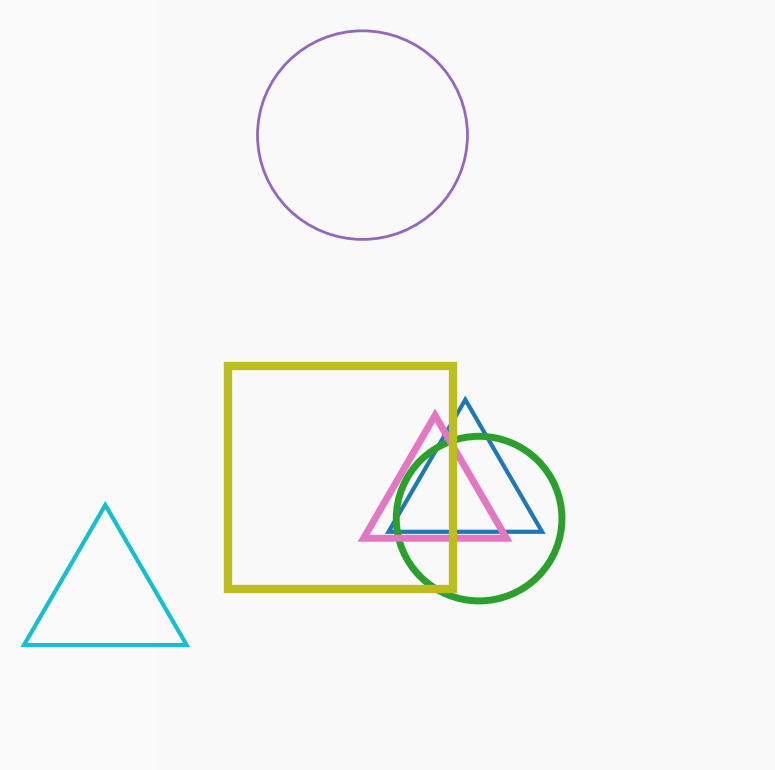[{"shape": "triangle", "thickness": 1.5, "radius": 0.57, "center": [0.6, 0.367]}, {"shape": "circle", "thickness": 2.5, "radius": 0.53, "center": [0.618, 0.326]}, {"shape": "circle", "thickness": 1, "radius": 0.68, "center": [0.468, 0.825]}, {"shape": "triangle", "thickness": 2.5, "radius": 0.53, "center": [0.561, 0.354]}, {"shape": "square", "thickness": 3, "radius": 0.72, "center": [0.439, 0.379]}, {"shape": "triangle", "thickness": 1.5, "radius": 0.61, "center": [0.136, 0.223]}]